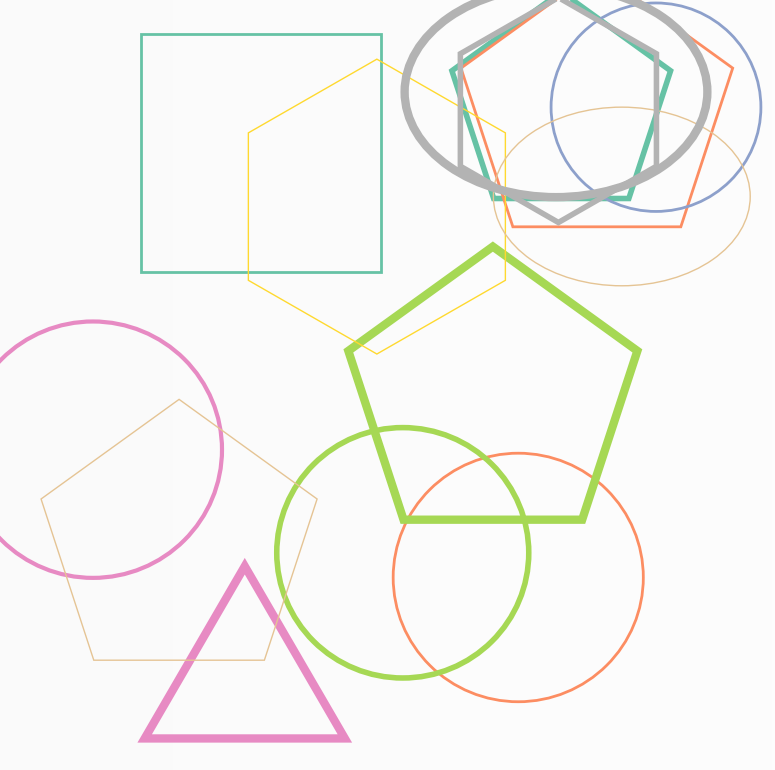[{"shape": "square", "thickness": 1, "radius": 0.77, "center": [0.337, 0.801]}, {"shape": "pentagon", "thickness": 2, "radius": 0.74, "center": [0.724, 0.862]}, {"shape": "circle", "thickness": 1, "radius": 0.81, "center": [0.669, 0.25]}, {"shape": "pentagon", "thickness": 1, "radius": 0.92, "center": [0.77, 0.855]}, {"shape": "circle", "thickness": 1, "radius": 0.68, "center": [0.846, 0.861]}, {"shape": "triangle", "thickness": 3, "radius": 0.75, "center": [0.316, 0.116]}, {"shape": "circle", "thickness": 1.5, "radius": 0.83, "center": [0.12, 0.416]}, {"shape": "circle", "thickness": 2, "radius": 0.81, "center": [0.52, 0.282]}, {"shape": "pentagon", "thickness": 3, "radius": 0.98, "center": [0.636, 0.484]}, {"shape": "hexagon", "thickness": 0.5, "radius": 0.96, "center": [0.486, 0.732]}, {"shape": "oval", "thickness": 0.5, "radius": 0.83, "center": [0.802, 0.745]}, {"shape": "pentagon", "thickness": 0.5, "radius": 0.94, "center": [0.231, 0.294]}, {"shape": "oval", "thickness": 3, "radius": 0.98, "center": [0.717, 0.881]}, {"shape": "hexagon", "thickness": 2, "radius": 0.73, "center": [0.721, 0.857]}]